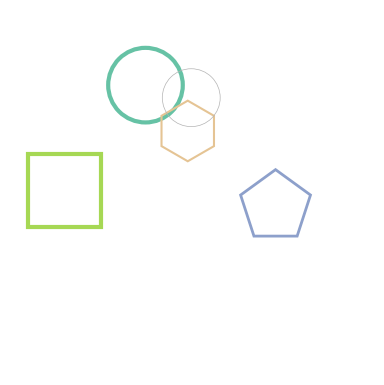[{"shape": "circle", "thickness": 3, "radius": 0.48, "center": [0.378, 0.779]}, {"shape": "pentagon", "thickness": 2, "radius": 0.48, "center": [0.716, 0.464]}, {"shape": "square", "thickness": 3, "radius": 0.47, "center": [0.168, 0.505]}, {"shape": "hexagon", "thickness": 1.5, "radius": 0.39, "center": [0.488, 0.66]}, {"shape": "circle", "thickness": 0.5, "radius": 0.38, "center": [0.497, 0.746]}]